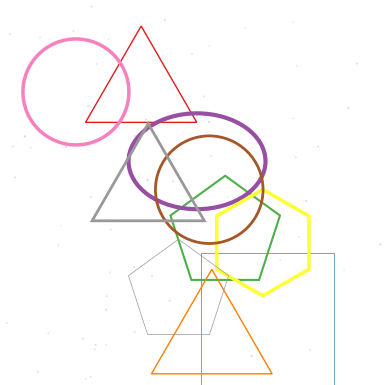[{"shape": "triangle", "thickness": 1, "radius": 0.83, "center": [0.367, 0.766]}, {"shape": "square", "thickness": 0.5, "radius": 0.87, "center": [0.695, 0.17]}, {"shape": "pentagon", "thickness": 1.5, "radius": 0.75, "center": [0.585, 0.394]}, {"shape": "oval", "thickness": 3, "radius": 0.89, "center": [0.512, 0.581]}, {"shape": "triangle", "thickness": 1, "radius": 0.9, "center": [0.55, 0.119]}, {"shape": "hexagon", "thickness": 2.5, "radius": 0.69, "center": [0.683, 0.37]}, {"shape": "circle", "thickness": 2, "radius": 0.7, "center": [0.544, 0.507]}, {"shape": "circle", "thickness": 2.5, "radius": 0.69, "center": [0.197, 0.761]}, {"shape": "pentagon", "thickness": 0.5, "radius": 0.68, "center": [0.464, 0.242]}, {"shape": "triangle", "thickness": 2, "radius": 0.84, "center": [0.385, 0.511]}]